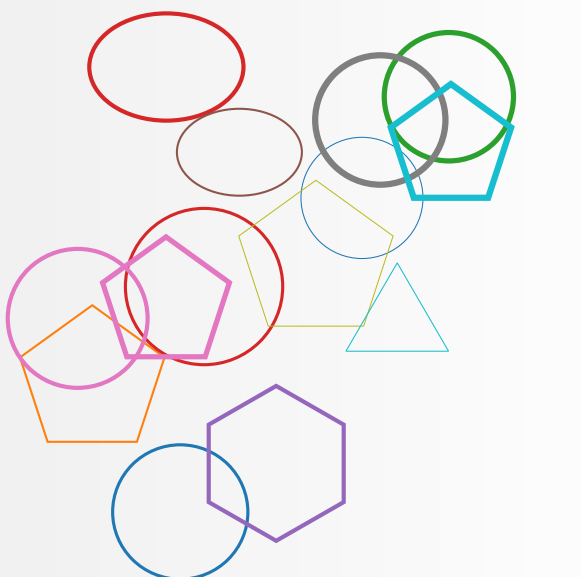[{"shape": "circle", "thickness": 0.5, "radius": 0.52, "center": [0.623, 0.656]}, {"shape": "circle", "thickness": 1.5, "radius": 0.58, "center": [0.31, 0.113]}, {"shape": "pentagon", "thickness": 1, "radius": 0.65, "center": [0.159, 0.34]}, {"shape": "circle", "thickness": 2.5, "radius": 0.56, "center": [0.772, 0.832]}, {"shape": "oval", "thickness": 2, "radius": 0.66, "center": [0.286, 0.883]}, {"shape": "circle", "thickness": 1.5, "radius": 0.68, "center": [0.351, 0.503]}, {"shape": "hexagon", "thickness": 2, "radius": 0.67, "center": [0.475, 0.197]}, {"shape": "oval", "thickness": 1, "radius": 0.54, "center": [0.412, 0.736]}, {"shape": "circle", "thickness": 2, "radius": 0.6, "center": [0.134, 0.448]}, {"shape": "pentagon", "thickness": 2.5, "radius": 0.57, "center": [0.286, 0.474]}, {"shape": "circle", "thickness": 3, "radius": 0.56, "center": [0.654, 0.791]}, {"shape": "pentagon", "thickness": 0.5, "radius": 0.7, "center": [0.544, 0.547]}, {"shape": "triangle", "thickness": 0.5, "radius": 0.51, "center": [0.683, 0.442]}, {"shape": "pentagon", "thickness": 3, "radius": 0.54, "center": [0.776, 0.745]}]